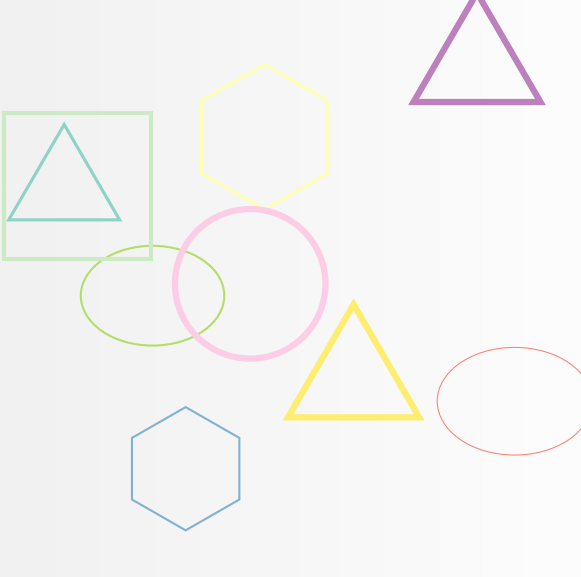[{"shape": "triangle", "thickness": 1.5, "radius": 0.55, "center": [0.11, 0.673]}, {"shape": "hexagon", "thickness": 1.5, "radius": 0.63, "center": [0.455, 0.762]}, {"shape": "oval", "thickness": 0.5, "radius": 0.67, "center": [0.885, 0.304]}, {"shape": "hexagon", "thickness": 1, "radius": 0.53, "center": [0.319, 0.187]}, {"shape": "oval", "thickness": 1, "radius": 0.62, "center": [0.262, 0.487]}, {"shape": "circle", "thickness": 3, "radius": 0.65, "center": [0.43, 0.508]}, {"shape": "triangle", "thickness": 3, "radius": 0.63, "center": [0.821, 0.886]}, {"shape": "square", "thickness": 2, "radius": 0.63, "center": [0.133, 0.678]}, {"shape": "triangle", "thickness": 3, "radius": 0.65, "center": [0.608, 0.342]}]